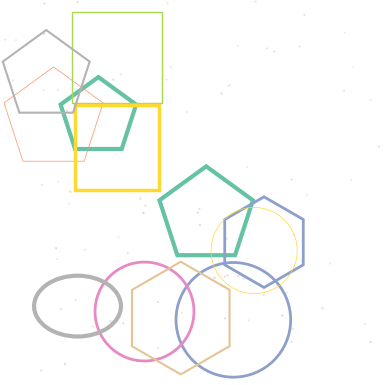[{"shape": "pentagon", "thickness": 3, "radius": 0.64, "center": [0.536, 0.44]}, {"shape": "pentagon", "thickness": 3, "radius": 0.52, "center": [0.256, 0.697]}, {"shape": "pentagon", "thickness": 0.5, "radius": 0.68, "center": [0.139, 0.691]}, {"shape": "hexagon", "thickness": 2, "radius": 0.59, "center": [0.686, 0.371]}, {"shape": "circle", "thickness": 2, "radius": 0.74, "center": [0.606, 0.169]}, {"shape": "circle", "thickness": 2, "radius": 0.64, "center": [0.375, 0.191]}, {"shape": "square", "thickness": 1, "radius": 0.59, "center": [0.304, 0.85]}, {"shape": "square", "thickness": 2.5, "radius": 0.55, "center": [0.304, 0.616]}, {"shape": "circle", "thickness": 0.5, "radius": 0.56, "center": [0.66, 0.349]}, {"shape": "hexagon", "thickness": 1.5, "radius": 0.73, "center": [0.47, 0.174]}, {"shape": "oval", "thickness": 3, "radius": 0.56, "center": [0.201, 0.205]}, {"shape": "pentagon", "thickness": 1.5, "radius": 0.59, "center": [0.12, 0.803]}]